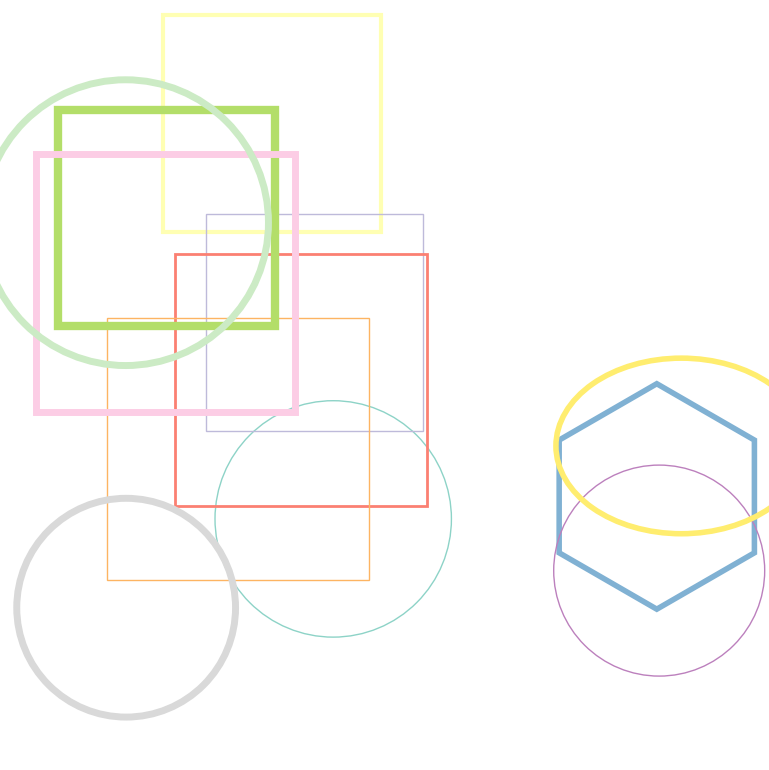[{"shape": "circle", "thickness": 0.5, "radius": 0.77, "center": [0.433, 0.326]}, {"shape": "square", "thickness": 1.5, "radius": 0.71, "center": [0.353, 0.84]}, {"shape": "square", "thickness": 0.5, "radius": 0.7, "center": [0.409, 0.582]}, {"shape": "square", "thickness": 1, "radius": 0.82, "center": [0.391, 0.507]}, {"shape": "hexagon", "thickness": 2, "radius": 0.73, "center": [0.853, 0.355]}, {"shape": "square", "thickness": 0.5, "radius": 0.85, "center": [0.309, 0.417]}, {"shape": "square", "thickness": 3, "radius": 0.7, "center": [0.216, 0.717]}, {"shape": "square", "thickness": 2.5, "radius": 0.84, "center": [0.215, 0.632]}, {"shape": "circle", "thickness": 2.5, "radius": 0.71, "center": [0.164, 0.211]}, {"shape": "circle", "thickness": 0.5, "radius": 0.69, "center": [0.856, 0.259]}, {"shape": "circle", "thickness": 2.5, "radius": 0.93, "center": [0.163, 0.711]}, {"shape": "oval", "thickness": 2, "radius": 0.81, "center": [0.885, 0.421]}]